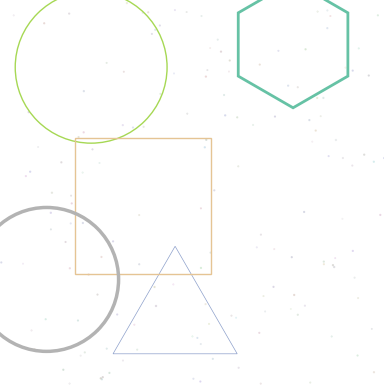[{"shape": "hexagon", "thickness": 2, "radius": 0.82, "center": [0.761, 0.884]}, {"shape": "triangle", "thickness": 0.5, "radius": 0.93, "center": [0.455, 0.174]}, {"shape": "circle", "thickness": 1, "radius": 0.99, "center": [0.237, 0.825]}, {"shape": "square", "thickness": 1, "radius": 0.88, "center": [0.371, 0.466]}, {"shape": "circle", "thickness": 2.5, "radius": 0.93, "center": [0.121, 0.274]}]